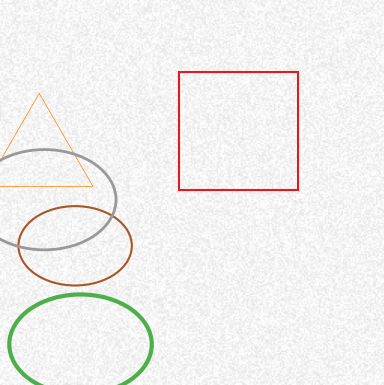[{"shape": "square", "thickness": 1.5, "radius": 0.77, "center": [0.62, 0.66]}, {"shape": "oval", "thickness": 3, "radius": 0.93, "center": [0.209, 0.106]}, {"shape": "triangle", "thickness": 0.5, "radius": 0.81, "center": [0.102, 0.596]}, {"shape": "oval", "thickness": 1.5, "radius": 0.74, "center": [0.195, 0.362]}, {"shape": "oval", "thickness": 2, "radius": 0.93, "center": [0.115, 0.481]}]